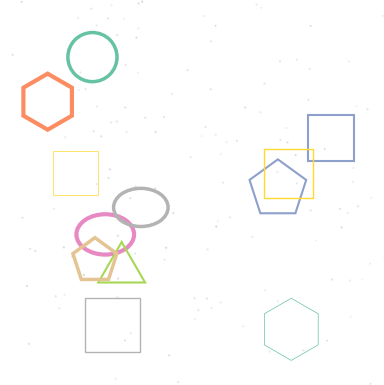[{"shape": "circle", "thickness": 2.5, "radius": 0.32, "center": [0.24, 0.852]}, {"shape": "hexagon", "thickness": 0.5, "radius": 0.4, "center": [0.757, 0.145]}, {"shape": "hexagon", "thickness": 3, "radius": 0.36, "center": [0.124, 0.736]}, {"shape": "pentagon", "thickness": 1.5, "radius": 0.39, "center": [0.722, 0.509]}, {"shape": "square", "thickness": 1.5, "radius": 0.3, "center": [0.86, 0.641]}, {"shape": "oval", "thickness": 3, "radius": 0.37, "center": [0.273, 0.391]}, {"shape": "triangle", "thickness": 1.5, "radius": 0.35, "center": [0.316, 0.301]}, {"shape": "square", "thickness": 0.5, "radius": 0.29, "center": [0.196, 0.55]}, {"shape": "square", "thickness": 1, "radius": 0.32, "center": [0.75, 0.549]}, {"shape": "pentagon", "thickness": 2.5, "radius": 0.3, "center": [0.246, 0.323]}, {"shape": "square", "thickness": 1, "radius": 0.35, "center": [0.292, 0.155]}, {"shape": "oval", "thickness": 2.5, "radius": 0.35, "center": [0.366, 0.461]}]